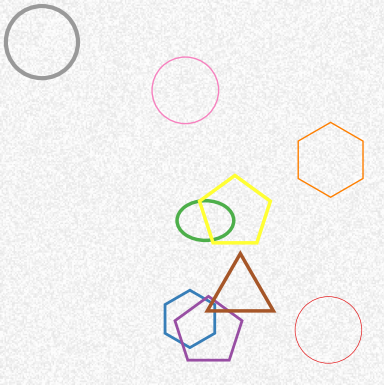[{"shape": "circle", "thickness": 0.5, "radius": 0.43, "center": [0.853, 0.143]}, {"shape": "hexagon", "thickness": 2, "radius": 0.37, "center": [0.493, 0.172]}, {"shape": "oval", "thickness": 2.5, "radius": 0.37, "center": [0.534, 0.427]}, {"shape": "pentagon", "thickness": 2, "radius": 0.46, "center": [0.542, 0.139]}, {"shape": "hexagon", "thickness": 1, "radius": 0.49, "center": [0.859, 0.585]}, {"shape": "pentagon", "thickness": 2.5, "radius": 0.48, "center": [0.61, 0.448]}, {"shape": "triangle", "thickness": 2.5, "radius": 0.5, "center": [0.624, 0.242]}, {"shape": "circle", "thickness": 1, "radius": 0.43, "center": [0.481, 0.765]}, {"shape": "circle", "thickness": 3, "radius": 0.47, "center": [0.109, 0.891]}]